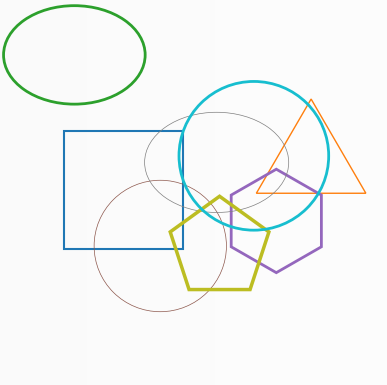[{"shape": "square", "thickness": 1.5, "radius": 0.77, "center": [0.318, 0.506]}, {"shape": "triangle", "thickness": 1, "radius": 0.82, "center": [0.803, 0.58]}, {"shape": "oval", "thickness": 2, "radius": 0.91, "center": [0.192, 0.857]}, {"shape": "hexagon", "thickness": 2, "radius": 0.67, "center": [0.713, 0.426]}, {"shape": "circle", "thickness": 0.5, "radius": 0.85, "center": [0.414, 0.361]}, {"shape": "oval", "thickness": 0.5, "radius": 0.93, "center": [0.559, 0.578]}, {"shape": "pentagon", "thickness": 2.5, "radius": 0.67, "center": [0.567, 0.356]}, {"shape": "circle", "thickness": 2, "radius": 0.97, "center": [0.655, 0.595]}]